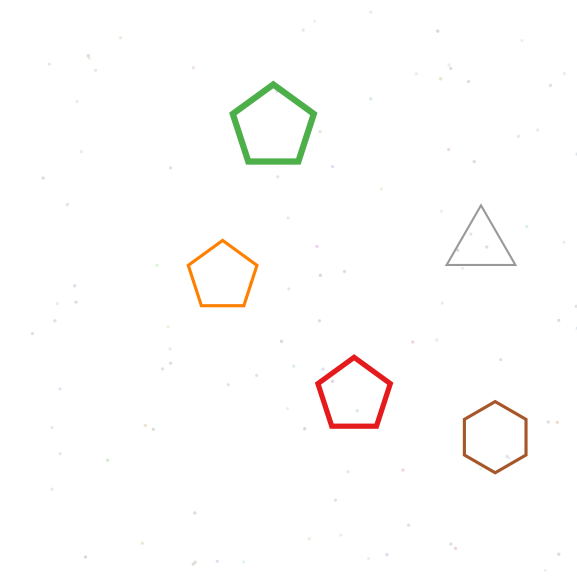[{"shape": "pentagon", "thickness": 2.5, "radius": 0.33, "center": [0.613, 0.314]}, {"shape": "pentagon", "thickness": 3, "radius": 0.37, "center": [0.473, 0.779]}, {"shape": "pentagon", "thickness": 1.5, "radius": 0.31, "center": [0.385, 0.52]}, {"shape": "hexagon", "thickness": 1.5, "radius": 0.31, "center": [0.857, 0.242]}, {"shape": "triangle", "thickness": 1, "radius": 0.34, "center": [0.833, 0.575]}]